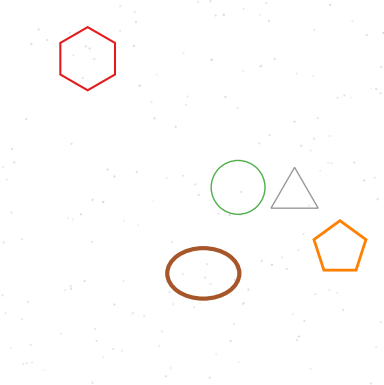[{"shape": "hexagon", "thickness": 1.5, "radius": 0.41, "center": [0.228, 0.848]}, {"shape": "circle", "thickness": 1, "radius": 0.35, "center": [0.618, 0.513]}, {"shape": "pentagon", "thickness": 2, "radius": 0.35, "center": [0.883, 0.356]}, {"shape": "oval", "thickness": 3, "radius": 0.47, "center": [0.528, 0.29]}, {"shape": "triangle", "thickness": 1, "radius": 0.35, "center": [0.765, 0.495]}]